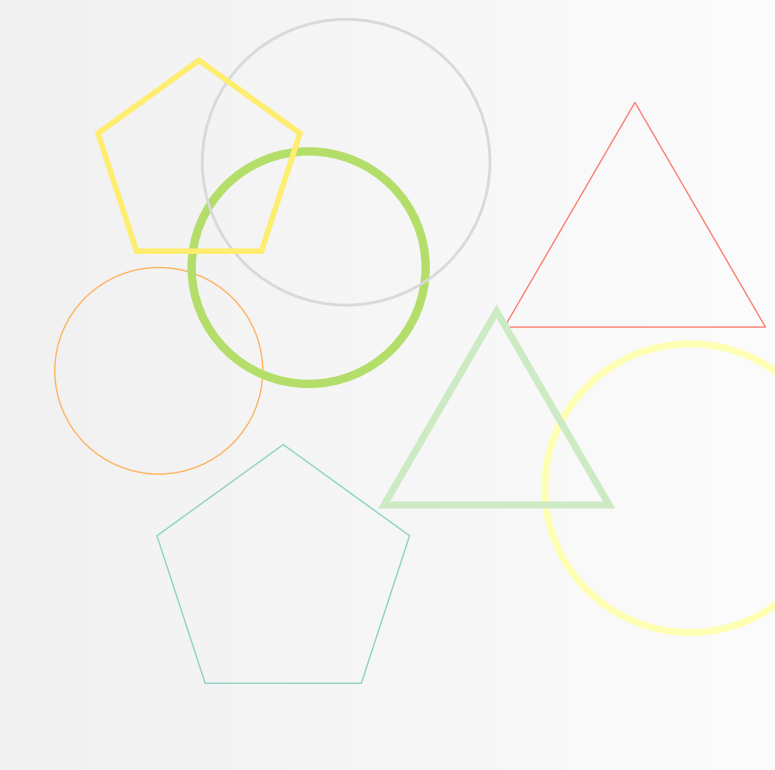[{"shape": "pentagon", "thickness": 0.5, "radius": 0.86, "center": [0.366, 0.251]}, {"shape": "circle", "thickness": 2.5, "radius": 0.94, "center": [0.89, 0.366]}, {"shape": "triangle", "thickness": 0.5, "radius": 0.97, "center": [0.819, 0.672]}, {"shape": "circle", "thickness": 0.5, "radius": 0.67, "center": [0.205, 0.518]}, {"shape": "circle", "thickness": 3, "radius": 0.75, "center": [0.398, 0.652]}, {"shape": "circle", "thickness": 1, "radius": 0.93, "center": [0.447, 0.789]}, {"shape": "triangle", "thickness": 2.5, "radius": 0.84, "center": [0.641, 0.428]}, {"shape": "pentagon", "thickness": 2, "radius": 0.69, "center": [0.257, 0.785]}]